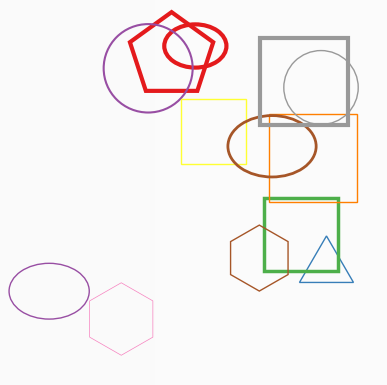[{"shape": "oval", "thickness": 3, "radius": 0.4, "center": [0.504, 0.881]}, {"shape": "pentagon", "thickness": 3, "radius": 0.57, "center": [0.443, 0.855]}, {"shape": "triangle", "thickness": 1, "radius": 0.4, "center": [0.843, 0.307]}, {"shape": "square", "thickness": 2.5, "radius": 0.47, "center": [0.777, 0.39]}, {"shape": "circle", "thickness": 1.5, "radius": 0.57, "center": [0.382, 0.823]}, {"shape": "oval", "thickness": 1, "radius": 0.52, "center": [0.127, 0.244]}, {"shape": "square", "thickness": 1, "radius": 0.57, "center": [0.807, 0.589]}, {"shape": "square", "thickness": 1, "radius": 0.42, "center": [0.55, 0.658]}, {"shape": "hexagon", "thickness": 1, "radius": 0.43, "center": [0.669, 0.33]}, {"shape": "oval", "thickness": 2, "radius": 0.57, "center": [0.702, 0.62]}, {"shape": "hexagon", "thickness": 0.5, "radius": 0.47, "center": [0.313, 0.171]}, {"shape": "circle", "thickness": 1, "radius": 0.48, "center": [0.828, 0.773]}, {"shape": "square", "thickness": 3, "radius": 0.57, "center": [0.785, 0.788]}]